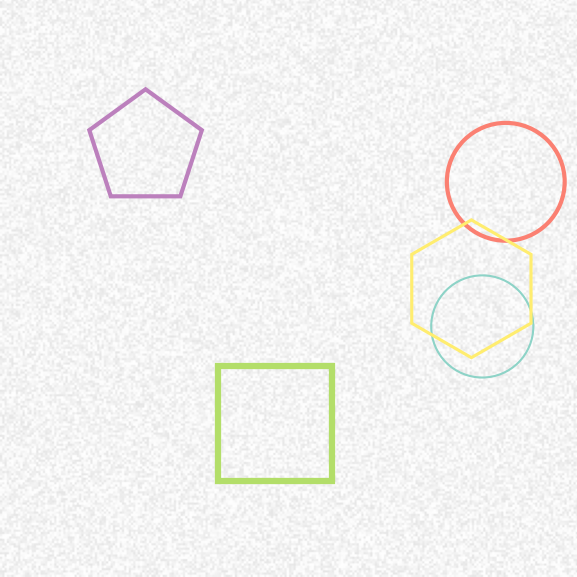[{"shape": "circle", "thickness": 1, "radius": 0.44, "center": [0.835, 0.434]}, {"shape": "circle", "thickness": 2, "radius": 0.51, "center": [0.876, 0.684]}, {"shape": "square", "thickness": 3, "radius": 0.5, "center": [0.476, 0.266]}, {"shape": "pentagon", "thickness": 2, "radius": 0.51, "center": [0.252, 0.742]}, {"shape": "hexagon", "thickness": 1.5, "radius": 0.6, "center": [0.816, 0.499]}]